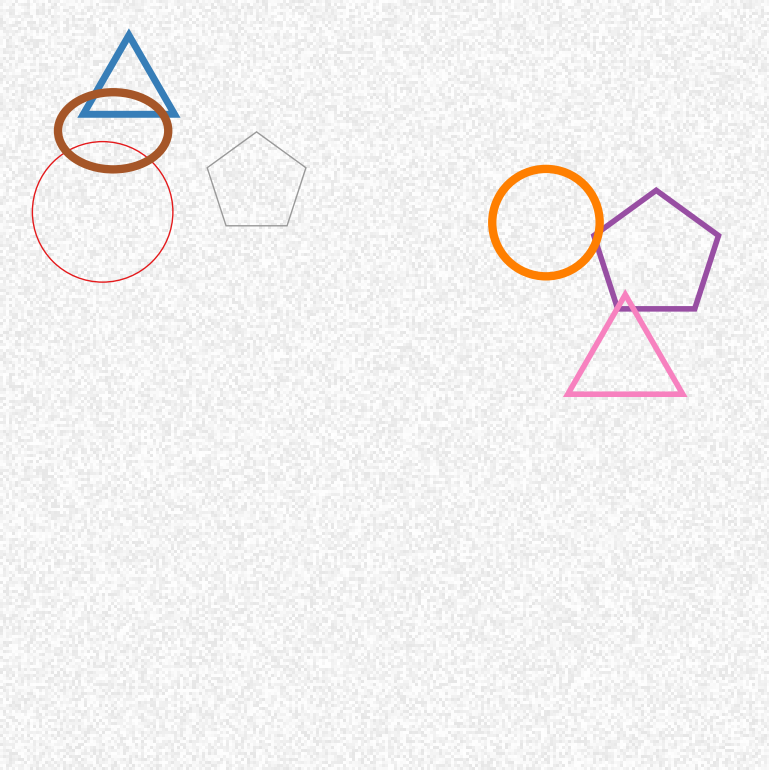[{"shape": "circle", "thickness": 0.5, "radius": 0.46, "center": [0.133, 0.725]}, {"shape": "triangle", "thickness": 2.5, "radius": 0.34, "center": [0.167, 0.886]}, {"shape": "pentagon", "thickness": 2, "radius": 0.43, "center": [0.852, 0.668]}, {"shape": "circle", "thickness": 3, "radius": 0.35, "center": [0.709, 0.711]}, {"shape": "oval", "thickness": 3, "radius": 0.36, "center": [0.147, 0.83]}, {"shape": "triangle", "thickness": 2, "radius": 0.43, "center": [0.812, 0.531]}, {"shape": "pentagon", "thickness": 0.5, "radius": 0.34, "center": [0.333, 0.761]}]